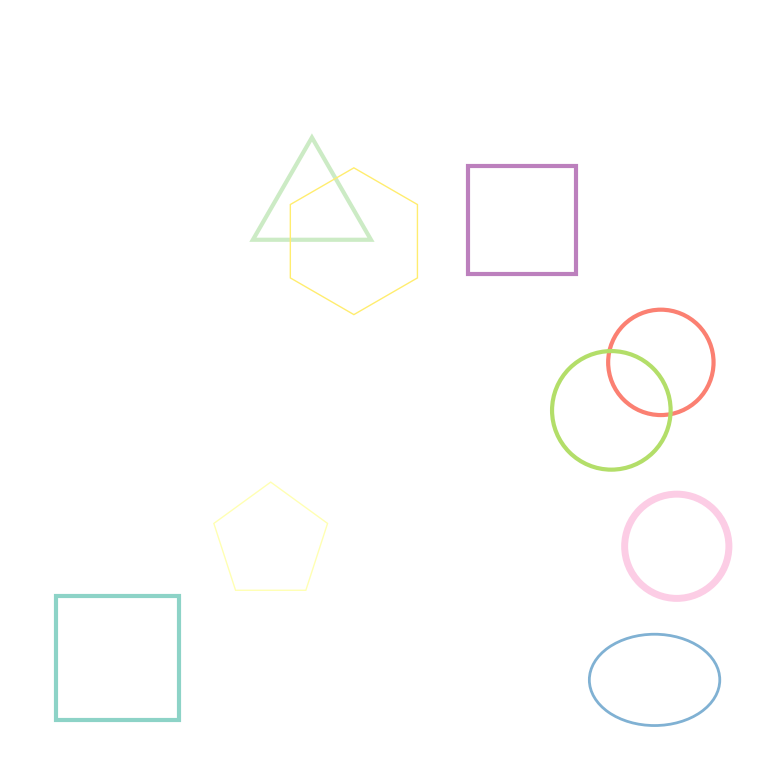[{"shape": "square", "thickness": 1.5, "radius": 0.4, "center": [0.153, 0.146]}, {"shape": "pentagon", "thickness": 0.5, "radius": 0.39, "center": [0.352, 0.296]}, {"shape": "circle", "thickness": 1.5, "radius": 0.34, "center": [0.858, 0.529]}, {"shape": "oval", "thickness": 1, "radius": 0.42, "center": [0.85, 0.117]}, {"shape": "circle", "thickness": 1.5, "radius": 0.38, "center": [0.794, 0.467]}, {"shape": "circle", "thickness": 2.5, "radius": 0.34, "center": [0.879, 0.291]}, {"shape": "square", "thickness": 1.5, "radius": 0.35, "center": [0.678, 0.714]}, {"shape": "triangle", "thickness": 1.5, "radius": 0.44, "center": [0.405, 0.733]}, {"shape": "hexagon", "thickness": 0.5, "radius": 0.48, "center": [0.46, 0.687]}]